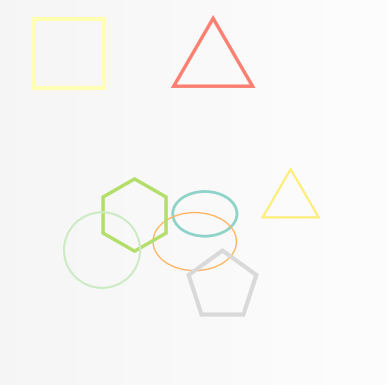[{"shape": "oval", "thickness": 2, "radius": 0.41, "center": [0.529, 0.445]}, {"shape": "square", "thickness": 3, "radius": 0.45, "center": [0.178, 0.861]}, {"shape": "triangle", "thickness": 2.5, "radius": 0.59, "center": [0.55, 0.835]}, {"shape": "oval", "thickness": 1, "radius": 0.54, "center": [0.503, 0.373]}, {"shape": "hexagon", "thickness": 2.5, "radius": 0.47, "center": [0.347, 0.441]}, {"shape": "pentagon", "thickness": 3, "radius": 0.46, "center": [0.574, 0.257]}, {"shape": "circle", "thickness": 1.5, "radius": 0.49, "center": [0.263, 0.35]}, {"shape": "triangle", "thickness": 1.5, "radius": 0.42, "center": [0.75, 0.477]}]